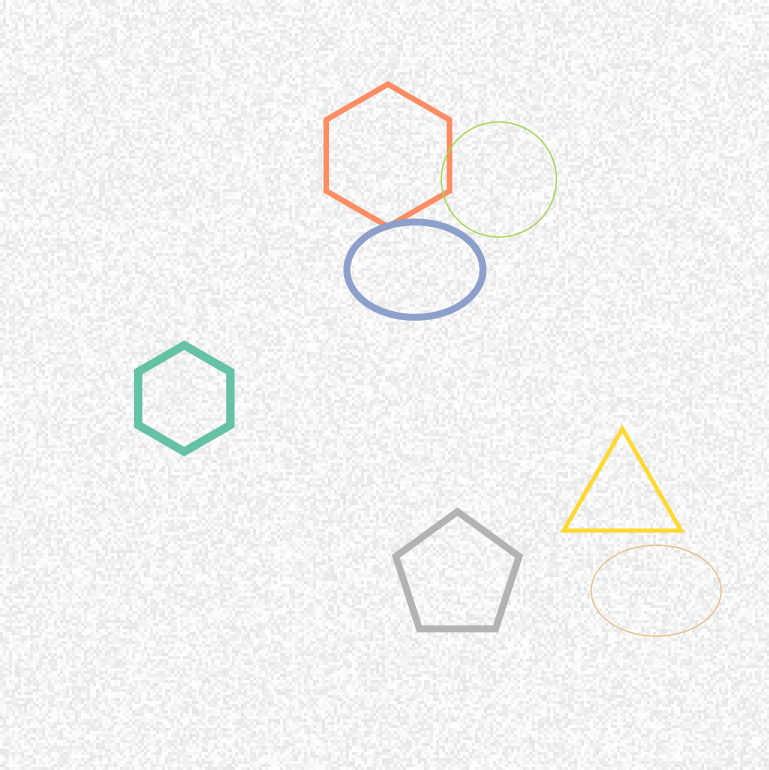[{"shape": "hexagon", "thickness": 3, "radius": 0.35, "center": [0.239, 0.483]}, {"shape": "hexagon", "thickness": 2, "radius": 0.46, "center": [0.504, 0.798]}, {"shape": "oval", "thickness": 2.5, "radius": 0.44, "center": [0.539, 0.65]}, {"shape": "circle", "thickness": 0.5, "radius": 0.37, "center": [0.648, 0.767]}, {"shape": "triangle", "thickness": 1.5, "radius": 0.44, "center": [0.808, 0.355]}, {"shape": "oval", "thickness": 0.5, "radius": 0.42, "center": [0.852, 0.233]}, {"shape": "pentagon", "thickness": 2.5, "radius": 0.42, "center": [0.594, 0.251]}]